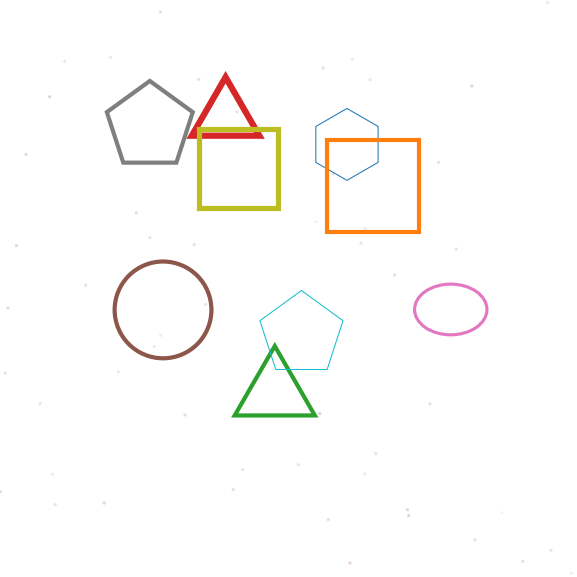[{"shape": "hexagon", "thickness": 0.5, "radius": 0.31, "center": [0.601, 0.749]}, {"shape": "square", "thickness": 2, "radius": 0.4, "center": [0.646, 0.677]}, {"shape": "triangle", "thickness": 2, "radius": 0.4, "center": [0.476, 0.32]}, {"shape": "triangle", "thickness": 3, "radius": 0.34, "center": [0.391, 0.798]}, {"shape": "circle", "thickness": 2, "radius": 0.42, "center": [0.282, 0.463]}, {"shape": "oval", "thickness": 1.5, "radius": 0.31, "center": [0.781, 0.463]}, {"shape": "pentagon", "thickness": 2, "radius": 0.39, "center": [0.259, 0.781]}, {"shape": "square", "thickness": 2.5, "radius": 0.34, "center": [0.413, 0.707]}, {"shape": "pentagon", "thickness": 0.5, "radius": 0.38, "center": [0.522, 0.42]}]